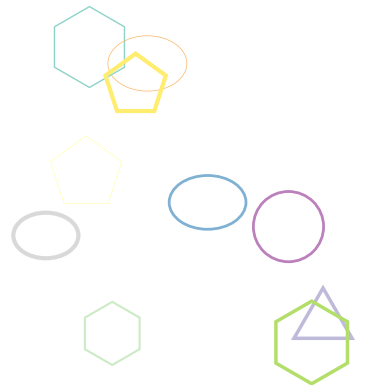[{"shape": "hexagon", "thickness": 1, "radius": 0.52, "center": [0.232, 0.878]}, {"shape": "pentagon", "thickness": 0.5, "radius": 0.49, "center": [0.224, 0.55]}, {"shape": "triangle", "thickness": 2.5, "radius": 0.44, "center": [0.839, 0.165]}, {"shape": "oval", "thickness": 2, "radius": 0.5, "center": [0.539, 0.474]}, {"shape": "oval", "thickness": 0.5, "radius": 0.51, "center": [0.383, 0.835]}, {"shape": "hexagon", "thickness": 2.5, "radius": 0.54, "center": [0.81, 0.111]}, {"shape": "oval", "thickness": 3, "radius": 0.42, "center": [0.119, 0.388]}, {"shape": "circle", "thickness": 2, "radius": 0.46, "center": [0.749, 0.411]}, {"shape": "hexagon", "thickness": 1.5, "radius": 0.41, "center": [0.292, 0.134]}, {"shape": "pentagon", "thickness": 3, "radius": 0.41, "center": [0.352, 0.778]}]